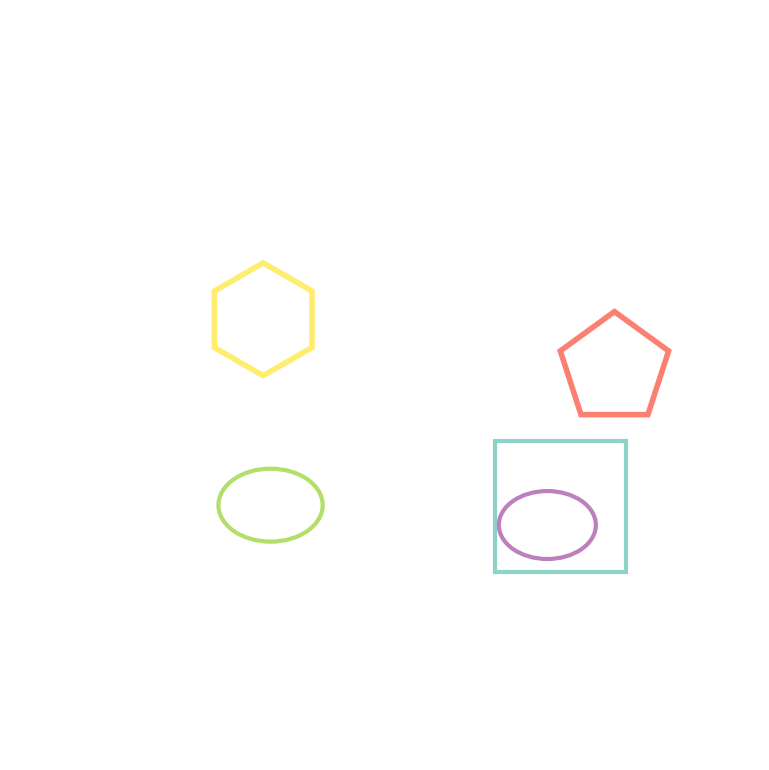[{"shape": "square", "thickness": 1.5, "radius": 0.43, "center": [0.728, 0.342]}, {"shape": "pentagon", "thickness": 2, "radius": 0.37, "center": [0.798, 0.521]}, {"shape": "oval", "thickness": 1.5, "radius": 0.34, "center": [0.351, 0.344]}, {"shape": "oval", "thickness": 1.5, "radius": 0.32, "center": [0.711, 0.318]}, {"shape": "hexagon", "thickness": 2, "radius": 0.37, "center": [0.342, 0.585]}]